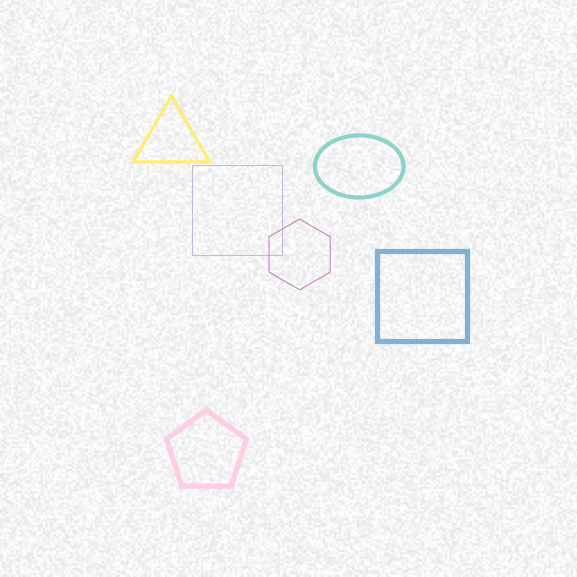[{"shape": "oval", "thickness": 2, "radius": 0.38, "center": [0.622, 0.711]}, {"shape": "square", "thickness": 0.5, "radius": 0.39, "center": [0.41, 0.636]}, {"shape": "square", "thickness": 2.5, "radius": 0.39, "center": [0.731, 0.487]}, {"shape": "pentagon", "thickness": 2.5, "radius": 0.36, "center": [0.358, 0.216]}, {"shape": "hexagon", "thickness": 0.5, "radius": 0.31, "center": [0.519, 0.559]}, {"shape": "triangle", "thickness": 1.5, "radius": 0.38, "center": [0.297, 0.757]}]